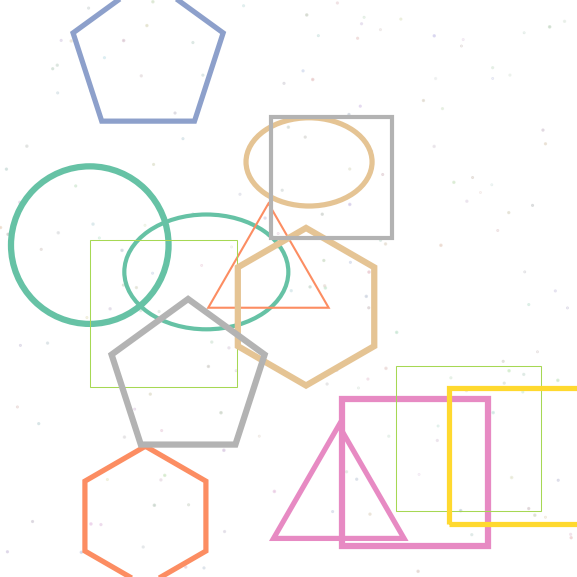[{"shape": "oval", "thickness": 2, "radius": 0.71, "center": [0.357, 0.528]}, {"shape": "circle", "thickness": 3, "radius": 0.68, "center": [0.155, 0.575]}, {"shape": "triangle", "thickness": 1, "radius": 0.6, "center": [0.465, 0.526]}, {"shape": "hexagon", "thickness": 2.5, "radius": 0.6, "center": [0.252, 0.105]}, {"shape": "pentagon", "thickness": 2.5, "radius": 0.68, "center": [0.256, 0.9]}, {"shape": "square", "thickness": 3, "radius": 0.63, "center": [0.719, 0.181]}, {"shape": "triangle", "thickness": 2.5, "radius": 0.65, "center": [0.587, 0.132]}, {"shape": "square", "thickness": 0.5, "radius": 0.63, "center": [0.283, 0.456]}, {"shape": "square", "thickness": 0.5, "radius": 0.63, "center": [0.811, 0.24]}, {"shape": "square", "thickness": 2.5, "radius": 0.59, "center": [0.895, 0.21]}, {"shape": "oval", "thickness": 2.5, "radius": 0.55, "center": [0.535, 0.719]}, {"shape": "hexagon", "thickness": 3, "radius": 0.68, "center": [0.53, 0.468]}, {"shape": "pentagon", "thickness": 3, "radius": 0.7, "center": [0.326, 0.342]}, {"shape": "square", "thickness": 2, "radius": 0.52, "center": [0.575, 0.692]}]